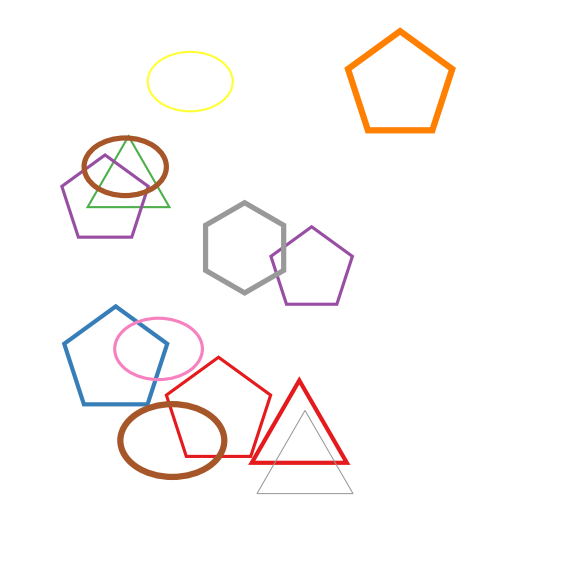[{"shape": "triangle", "thickness": 2, "radius": 0.48, "center": [0.518, 0.245]}, {"shape": "pentagon", "thickness": 1.5, "radius": 0.47, "center": [0.378, 0.286]}, {"shape": "pentagon", "thickness": 2, "radius": 0.47, "center": [0.2, 0.375]}, {"shape": "triangle", "thickness": 1, "radius": 0.41, "center": [0.223, 0.681]}, {"shape": "pentagon", "thickness": 1.5, "radius": 0.37, "center": [0.54, 0.532]}, {"shape": "pentagon", "thickness": 1.5, "radius": 0.39, "center": [0.182, 0.652]}, {"shape": "pentagon", "thickness": 3, "radius": 0.47, "center": [0.693, 0.85]}, {"shape": "oval", "thickness": 1, "radius": 0.37, "center": [0.329, 0.858]}, {"shape": "oval", "thickness": 2.5, "radius": 0.36, "center": [0.217, 0.71]}, {"shape": "oval", "thickness": 3, "radius": 0.45, "center": [0.298, 0.236]}, {"shape": "oval", "thickness": 1.5, "radius": 0.38, "center": [0.275, 0.395]}, {"shape": "triangle", "thickness": 0.5, "radius": 0.48, "center": [0.528, 0.192]}, {"shape": "hexagon", "thickness": 2.5, "radius": 0.39, "center": [0.424, 0.57]}]